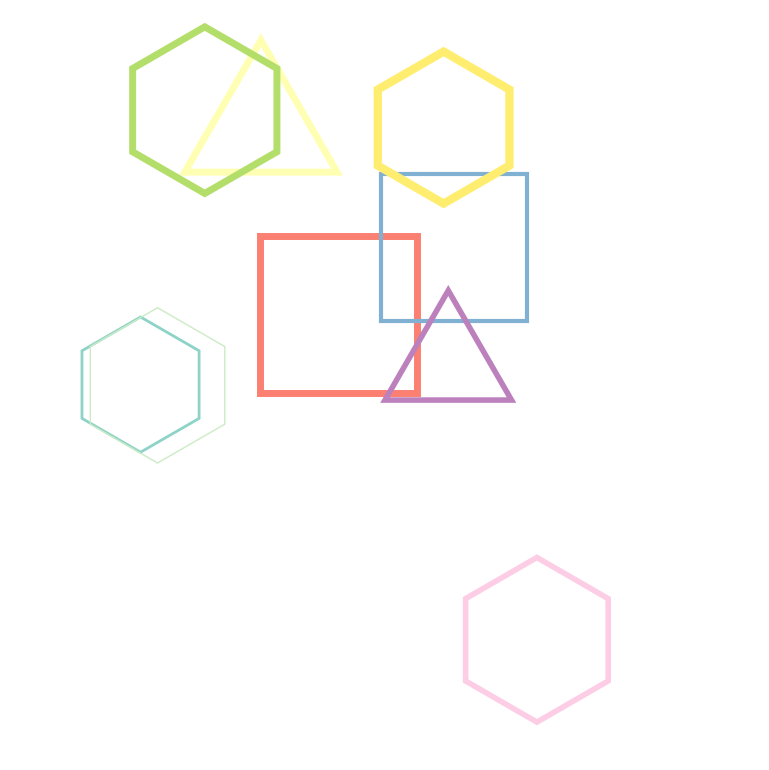[{"shape": "hexagon", "thickness": 1, "radius": 0.44, "center": [0.183, 0.501]}, {"shape": "triangle", "thickness": 2.5, "radius": 0.57, "center": [0.339, 0.834]}, {"shape": "square", "thickness": 2.5, "radius": 0.51, "center": [0.439, 0.592]}, {"shape": "square", "thickness": 1.5, "radius": 0.48, "center": [0.589, 0.678]}, {"shape": "hexagon", "thickness": 2.5, "radius": 0.54, "center": [0.266, 0.857]}, {"shape": "hexagon", "thickness": 2, "radius": 0.53, "center": [0.697, 0.169]}, {"shape": "triangle", "thickness": 2, "radius": 0.47, "center": [0.582, 0.528]}, {"shape": "hexagon", "thickness": 0.5, "radius": 0.5, "center": [0.205, 0.5]}, {"shape": "hexagon", "thickness": 3, "radius": 0.49, "center": [0.576, 0.834]}]